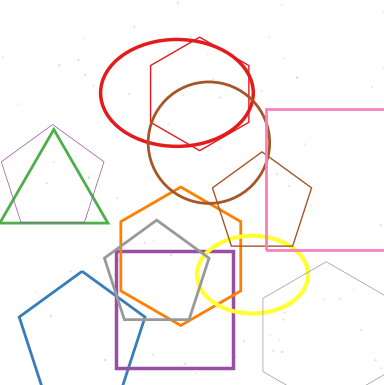[{"shape": "oval", "thickness": 2.5, "radius": 0.99, "center": [0.46, 0.759]}, {"shape": "hexagon", "thickness": 1, "radius": 0.74, "center": [0.519, 0.756]}, {"shape": "pentagon", "thickness": 2, "radius": 0.86, "center": [0.213, 0.123]}, {"shape": "triangle", "thickness": 2, "radius": 0.81, "center": [0.14, 0.502]}, {"shape": "pentagon", "thickness": 0.5, "radius": 0.7, "center": [0.137, 0.536]}, {"shape": "square", "thickness": 2.5, "radius": 0.76, "center": [0.454, 0.196]}, {"shape": "hexagon", "thickness": 2, "radius": 0.9, "center": [0.47, 0.334]}, {"shape": "oval", "thickness": 3, "radius": 0.72, "center": [0.656, 0.287]}, {"shape": "pentagon", "thickness": 1, "radius": 0.68, "center": [0.681, 0.47]}, {"shape": "circle", "thickness": 2, "radius": 0.79, "center": [0.543, 0.629]}, {"shape": "square", "thickness": 2, "radius": 0.91, "center": [0.873, 0.533]}, {"shape": "hexagon", "thickness": 0.5, "radius": 0.95, "center": [0.847, 0.13]}, {"shape": "pentagon", "thickness": 2, "radius": 0.71, "center": [0.407, 0.285]}]